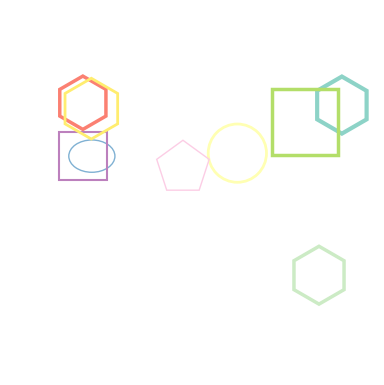[{"shape": "hexagon", "thickness": 3, "radius": 0.37, "center": [0.888, 0.727]}, {"shape": "circle", "thickness": 2, "radius": 0.38, "center": [0.616, 0.602]}, {"shape": "hexagon", "thickness": 2.5, "radius": 0.35, "center": [0.215, 0.733]}, {"shape": "oval", "thickness": 1, "radius": 0.3, "center": [0.239, 0.594]}, {"shape": "square", "thickness": 2.5, "radius": 0.42, "center": [0.793, 0.683]}, {"shape": "pentagon", "thickness": 1, "radius": 0.36, "center": [0.475, 0.564]}, {"shape": "square", "thickness": 1.5, "radius": 0.31, "center": [0.215, 0.595]}, {"shape": "hexagon", "thickness": 2.5, "radius": 0.38, "center": [0.829, 0.285]}, {"shape": "hexagon", "thickness": 2, "radius": 0.39, "center": [0.237, 0.718]}]